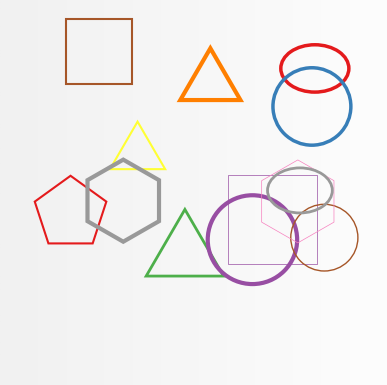[{"shape": "oval", "thickness": 2.5, "radius": 0.44, "center": [0.812, 0.822]}, {"shape": "pentagon", "thickness": 1.5, "radius": 0.49, "center": [0.182, 0.446]}, {"shape": "circle", "thickness": 2.5, "radius": 0.5, "center": [0.805, 0.723]}, {"shape": "triangle", "thickness": 2, "radius": 0.58, "center": [0.477, 0.341]}, {"shape": "circle", "thickness": 3, "radius": 0.58, "center": [0.651, 0.378]}, {"shape": "square", "thickness": 0.5, "radius": 0.57, "center": [0.703, 0.429]}, {"shape": "triangle", "thickness": 3, "radius": 0.45, "center": [0.543, 0.785]}, {"shape": "triangle", "thickness": 1.5, "radius": 0.41, "center": [0.355, 0.602]}, {"shape": "square", "thickness": 1.5, "radius": 0.42, "center": [0.256, 0.867]}, {"shape": "circle", "thickness": 1, "radius": 0.43, "center": [0.837, 0.383]}, {"shape": "hexagon", "thickness": 0.5, "radius": 0.54, "center": [0.769, 0.477]}, {"shape": "oval", "thickness": 2, "radius": 0.42, "center": [0.774, 0.505]}, {"shape": "hexagon", "thickness": 3, "radius": 0.53, "center": [0.318, 0.479]}]